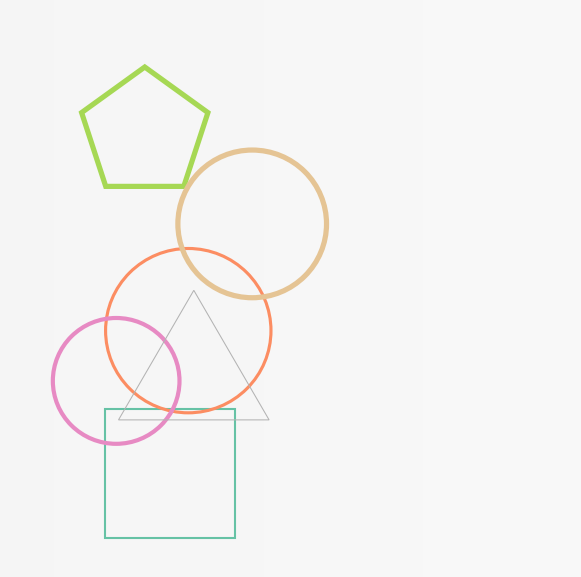[{"shape": "square", "thickness": 1, "radius": 0.56, "center": [0.293, 0.179]}, {"shape": "circle", "thickness": 1.5, "radius": 0.71, "center": [0.324, 0.427]}, {"shape": "circle", "thickness": 2, "radius": 0.54, "center": [0.2, 0.34]}, {"shape": "pentagon", "thickness": 2.5, "radius": 0.57, "center": [0.249, 0.769]}, {"shape": "circle", "thickness": 2.5, "radius": 0.64, "center": [0.434, 0.611]}, {"shape": "triangle", "thickness": 0.5, "radius": 0.75, "center": [0.333, 0.347]}]